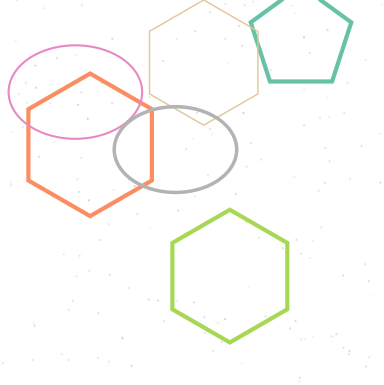[{"shape": "pentagon", "thickness": 3, "radius": 0.69, "center": [0.782, 0.899]}, {"shape": "hexagon", "thickness": 3, "radius": 0.93, "center": [0.234, 0.624]}, {"shape": "oval", "thickness": 1.5, "radius": 0.87, "center": [0.196, 0.761]}, {"shape": "hexagon", "thickness": 3, "radius": 0.86, "center": [0.597, 0.283]}, {"shape": "hexagon", "thickness": 1, "radius": 0.81, "center": [0.529, 0.837]}, {"shape": "oval", "thickness": 2.5, "radius": 0.8, "center": [0.456, 0.611]}]